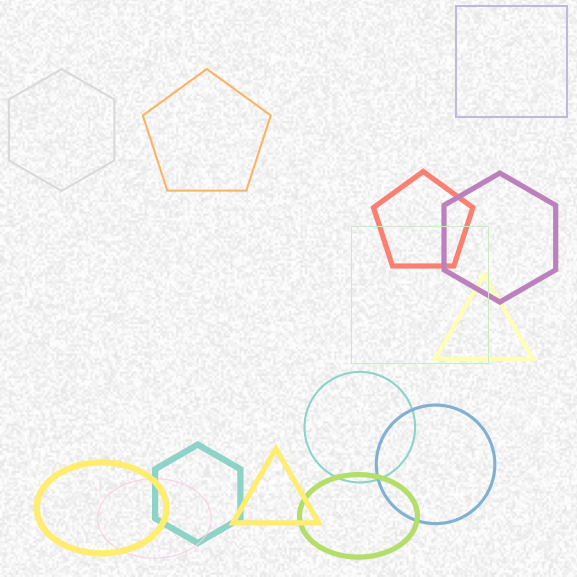[{"shape": "hexagon", "thickness": 3, "radius": 0.43, "center": [0.342, 0.144]}, {"shape": "circle", "thickness": 1, "radius": 0.48, "center": [0.623, 0.259]}, {"shape": "triangle", "thickness": 2, "radius": 0.49, "center": [0.838, 0.426]}, {"shape": "square", "thickness": 1, "radius": 0.48, "center": [0.886, 0.892]}, {"shape": "pentagon", "thickness": 2.5, "radius": 0.45, "center": [0.733, 0.612]}, {"shape": "circle", "thickness": 1.5, "radius": 0.51, "center": [0.754, 0.195]}, {"shape": "pentagon", "thickness": 1, "radius": 0.58, "center": [0.358, 0.763]}, {"shape": "oval", "thickness": 2.5, "radius": 0.51, "center": [0.621, 0.106]}, {"shape": "oval", "thickness": 0.5, "radius": 0.49, "center": [0.267, 0.102]}, {"shape": "hexagon", "thickness": 1, "radius": 0.53, "center": [0.107, 0.774]}, {"shape": "hexagon", "thickness": 2.5, "radius": 0.56, "center": [0.866, 0.588]}, {"shape": "square", "thickness": 0.5, "radius": 0.59, "center": [0.727, 0.49]}, {"shape": "triangle", "thickness": 2.5, "radius": 0.43, "center": [0.478, 0.137]}, {"shape": "oval", "thickness": 3, "radius": 0.56, "center": [0.176, 0.12]}]